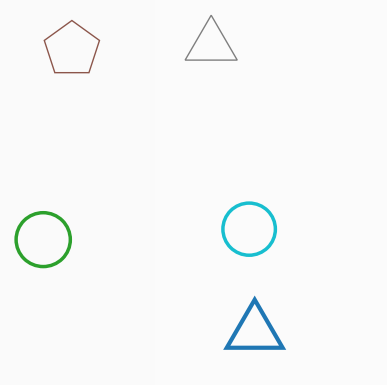[{"shape": "triangle", "thickness": 3, "radius": 0.42, "center": [0.657, 0.138]}, {"shape": "circle", "thickness": 2.5, "radius": 0.35, "center": [0.112, 0.378]}, {"shape": "pentagon", "thickness": 1, "radius": 0.37, "center": [0.186, 0.872]}, {"shape": "triangle", "thickness": 1, "radius": 0.39, "center": [0.545, 0.883]}, {"shape": "circle", "thickness": 2.5, "radius": 0.34, "center": [0.643, 0.405]}]